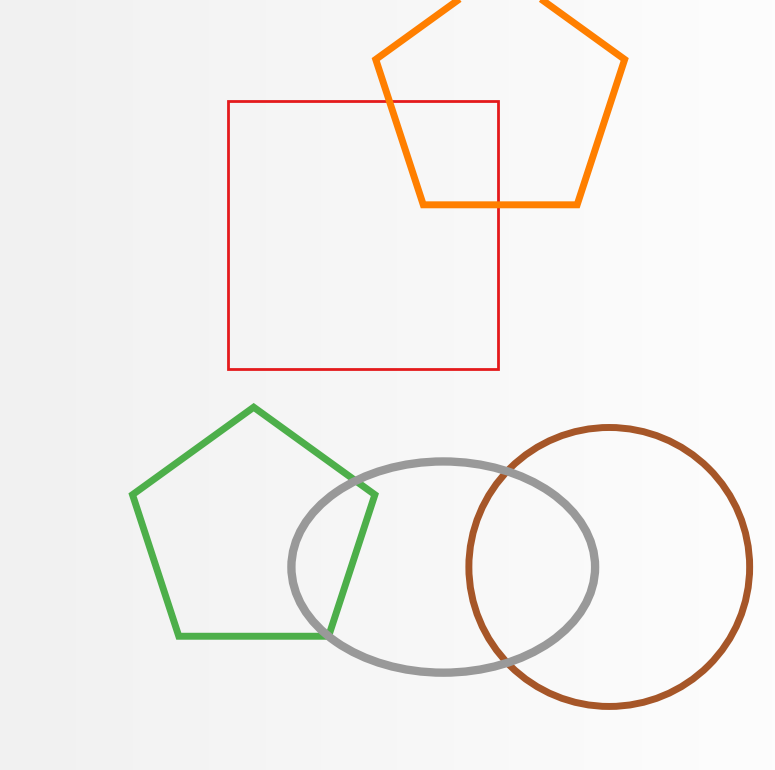[{"shape": "square", "thickness": 1, "radius": 0.87, "center": [0.468, 0.695]}, {"shape": "pentagon", "thickness": 2.5, "radius": 0.82, "center": [0.327, 0.307]}, {"shape": "pentagon", "thickness": 2.5, "radius": 0.84, "center": [0.645, 0.871]}, {"shape": "circle", "thickness": 2.5, "radius": 0.91, "center": [0.786, 0.264]}, {"shape": "oval", "thickness": 3, "radius": 0.98, "center": [0.572, 0.264]}]